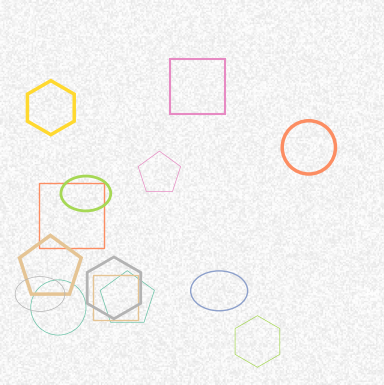[{"shape": "circle", "thickness": 0.5, "radius": 0.36, "center": [0.152, 0.201]}, {"shape": "pentagon", "thickness": 0.5, "radius": 0.37, "center": [0.331, 0.223]}, {"shape": "circle", "thickness": 2.5, "radius": 0.35, "center": [0.802, 0.617]}, {"shape": "square", "thickness": 1, "radius": 0.42, "center": [0.186, 0.44]}, {"shape": "oval", "thickness": 1, "radius": 0.37, "center": [0.569, 0.245]}, {"shape": "pentagon", "thickness": 0.5, "radius": 0.29, "center": [0.414, 0.55]}, {"shape": "square", "thickness": 1.5, "radius": 0.36, "center": [0.513, 0.775]}, {"shape": "oval", "thickness": 2, "radius": 0.32, "center": [0.223, 0.497]}, {"shape": "hexagon", "thickness": 0.5, "radius": 0.34, "center": [0.669, 0.113]}, {"shape": "hexagon", "thickness": 2.5, "radius": 0.35, "center": [0.132, 0.72]}, {"shape": "pentagon", "thickness": 2.5, "radius": 0.42, "center": [0.131, 0.304]}, {"shape": "square", "thickness": 1, "radius": 0.29, "center": [0.3, 0.228]}, {"shape": "oval", "thickness": 0.5, "radius": 0.32, "center": [0.104, 0.236]}, {"shape": "hexagon", "thickness": 2, "radius": 0.4, "center": [0.296, 0.252]}]